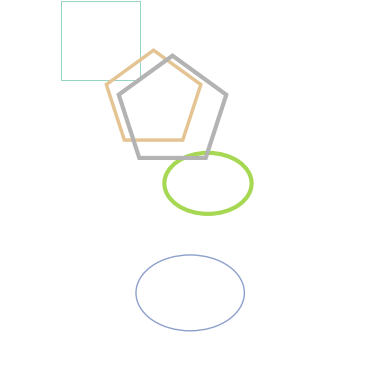[{"shape": "square", "thickness": 0.5, "radius": 0.51, "center": [0.261, 0.895]}, {"shape": "oval", "thickness": 1, "radius": 0.7, "center": [0.494, 0.239]}, {"shape": "oval", "thickness": 3, "radius": 0.57, "center": [0.54, 0.524]}, {"shape": "pentagon", "thickness": 2.5, "radius": 0.65, "center": [0.399, 0.741]}, {"shape": "pentagon", "thickness": 3, "radius": 0.73, "center": [0.448, 0.709]}]